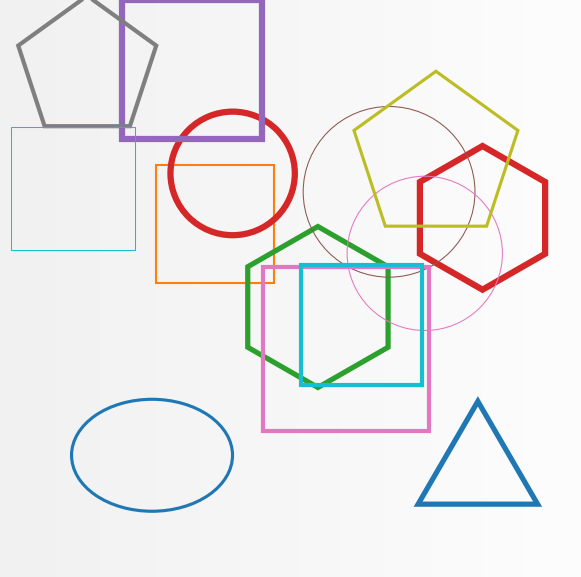[{"shape": "oval", "thickness": 1.5, "radius": 0.69, "center": [0.262, 0.211]}, {"shape": "triangle", "thickness": 2.5, "radius": 0.59, "center": [0.822, 0.185]}, {"shape": "square", "thickness": 1, "radius": 0.51, "center": [0.369, 0.611]}, {"shape": "hexagon", "thickness": 2.5, "radius": 0.7, "center": [0.547, 0.468]}, {"shape": "hexagon", "thickness": 3, "radius": 0.62, "center": [0.83, 0.622]}, {"shape": "circle", "thickness": 3, "radius": 0.53, "center": [0.4, 0.699]}, {"shape": "square", "thickness": 3, "radius": 0.6, "center": [0.329, 0.879]}, {"shape": "circle", "thickness": 0.5, "radius": 0.74, "center": [0.669, 0.667]}, {"shape": "square", "thickness": 2, "radius": 0.71, "center": [0.595, 0.395]}, {"shape": "circle", "thickness": 0.5, "radius": 0.67, "center": [0.731, 0.56]}, {"shape": "pentagon", "thickness": 2, "radius": 0.62, "center": [0.15, 0.882]}, {"shape": "pentagon", "thickness": 1.5, "radius": 0.74, "center": [0.75, 0.727]}, {"shape": "square", "thickness": 0.5, "radius": 0.53, "center": [0.126, 0.672]}, {"shape": "square", "thickness": 2, "radius": 0.52, "center": [0.622, 0.437]}]